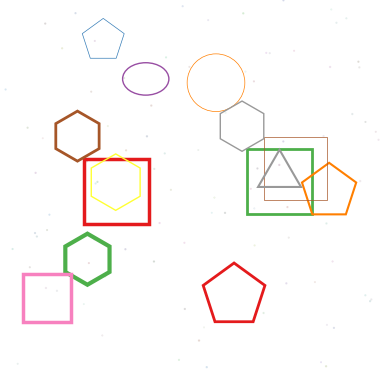[{"shape": "pentagon", "thickness": 2, "radius": 0.42, "center": [0.608, 0.233]}, {"shape": "square", "thickness": 2.5, "radius": 0.42, "center": [0.302, 0.503]}, {"shape": "pentagon", "thickness": 0.5, "radius": 0.29, "center": [0.268, 0.895]}, {"shape": "square", "thickness": 2, "radius": 0.42, "center": [0.727, 0.529]}, {"shape": "hexagon", "thickness": 3, "radius": 0.33, "center": [0.227, 0.327]}, {"shape": "oval", "thickness": 1, "radius": 0.3, "center": [0.379, 0.795]}, {"shape": "pentagon", "thickness": 1.5, "radius": 0.37, "center": [0.855, 0.503]}, {"shape": "circle", "thickness": 0.5, "radius": 0.37, "center": [0.561, 0.785]}, {"shape": "hexagon", "thickness": 1, "radius": 0.37, "center": [0.301, 0.527]}, {"shape": "square", "thickness": 0.5, "radius": 0.41, "center": [0.768, 0.563]}, {"shape": "hexagon", "thickness": 2, "radius": 0.32, "center": [0.201, 0.646]}, {"shape": "square", "thickness": 2.5, "radius": 0.31, "center": [0.123, 0.226]}, {"shape": "hexagon", "thickness": 1, "radius": 0.33, "center": [0.629, 0.672]}, {"shape": "triangle", "thickness": 1.5, "radius": 0.32, "center": [0.726, 0.547]}]